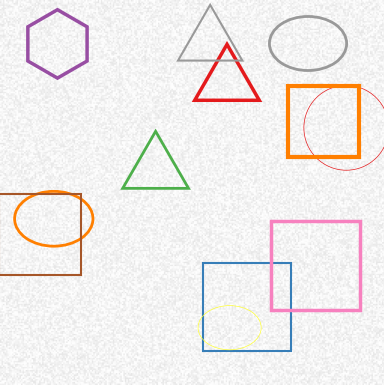[{"shape": "circle", "thickness": 0.5, "radius": 0.55, "center": [0.899, 0.668]}, {"shape": "triangle", "thickness": 2.5, "radius": 0.48, "center": [0.59, 0.788]}, {"shape": "square", "thickness": 1.5, "radius": 0.57, "center": [0.642, 0.202]}, {"shape": "triangle", "thickness": 2, "radius": 0.49, "center": [0.404, 0.56]}, {"shape": "hexagon", "thickness": 2.5, "radius": 0.44, "center": [0.149, 0.886]}, {"shape": "oval", "thickness": 2, "radius": 0.51, "center": [0.14, 0.432]}, {"shape": "square", "thickness": 3, "radius": 0.46, "center": [0.84, 0.684]}, {"shape": "oval", "thickness": 0.5, "radius": 0.41, "center": [0.596, 0.149]}, {"shape": "square", "thickness": 1.5, "radius": 0.53, "center": [0.103, 0.391]}, {"shape": "square", "thickness": 2.5, "radius": 0.58, "center": [0.819, 0.311]}, {"shape": "oval", "thickness": 2, "radius": 0.5, "center": [0.8, 0.887]}, {"shape": "triangle", "thickness": 1.5, "radius": 0.48, "center": [0.546, 0.891]}]